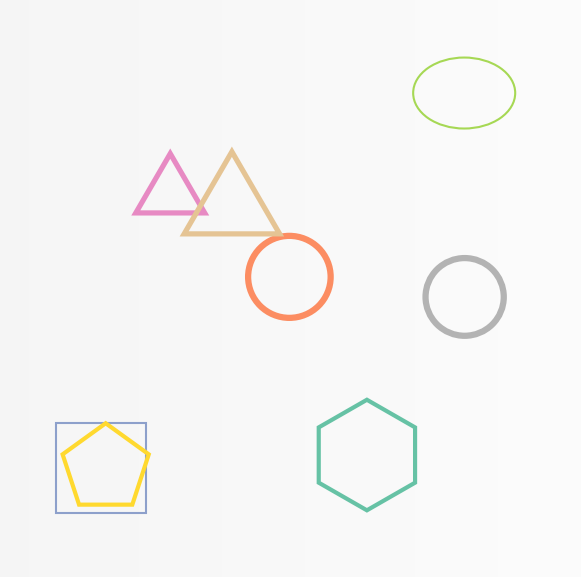[{"shape": "hexagon", "thickness": 2, "radius": 0.48, "center": [0.631, 0.211]}, {"shape": "circle", "thickness": 3, "radius": 0.35, "center": [0.498, 0.52]}, {"shape": "square", "thickness": 1, "radius": 0.39, "center": [0.174, 0.189]}, {"shape": "triangle", "thickness": 2.5, "radius": 0.34, "center": [0.293, 0.665]}, {"shape": "oval", "thickness": 1, "radius": 0.44, "center": [0.799, 0.838]}, {"shape": "pentagon", "thickness": 2, "radius": 0.39, "center": [0.182, 0.188]}, {"shape": "triangle", "thickness": 2.5, "radius": 0.47, "center": [0.399, 0.642]}, {"shape": "circle", "thickness": 3, "radius": 0.34, "center": [0.799, 0.485]}]